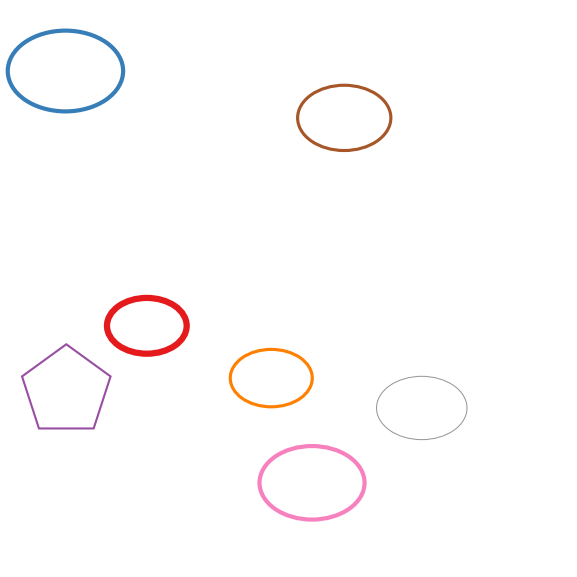[{"shape": "oval", "thickness": 3, "radius": 0.34, "center": [0.254, 0.435]}, {"shape": "oval", "thickness": 2, "radius": 0.5, "center": [0.113, 0.876]}, {"shape": "pentagon", "thickness": 1, "radius": 0.4, "center": [0.115, 0.322]}, {"shape": "oval", "thickness": 1.5, "radius": 0.36, "center": [0.47, 0.344]}, {"shape": "oval", "thickness": 1.5, "radius": 0.4, "center": [0.596, 0.795]}, {"shape": "oval", "thickness": 2, "radius": 0.45, "center": [0.54, 0.163]}, {"shape": "oval", "thickness": 0.5, "radius": 0.39, "center": [0.73, 0.293]}]